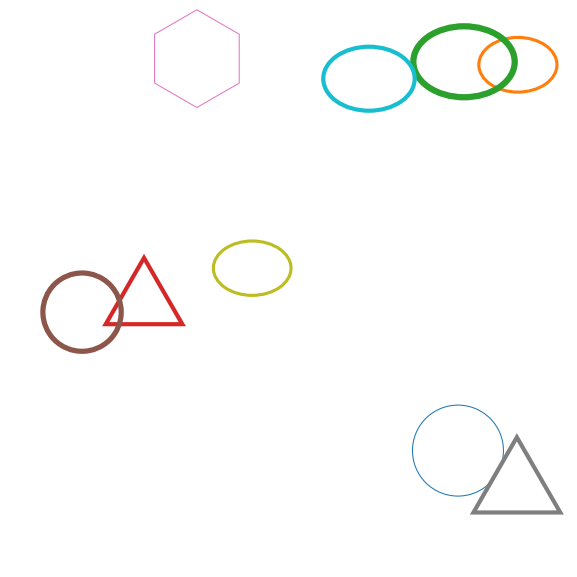[{"shape": "circle", "thickness": 0.5, "radius": 0.39, "center": [0.793, 0.219]}, {"shape": "oval", "thickness": 1.5, "radius": 0.34, "center": [0.897, 0.887]}, {"shape": "oval", "thickness": 3, "radius": 0.44, "center": [0.803, 0.892]}, {"shape": "triangle", "thickness": 2, "radius": 0.38, "center": [0.249, 0.476]}, {"shape": "circle", "thickness": 2.5, "radius": 0.34, "center": [0.142, 0.459]}, {"shape": "hexagon", "thickness": 0.5, "radius": 0.42, "center": [0.341, 0.898]}, {"shape": "triangle", "thickness": 2, "radius": 0.43, "center": [0.895, 0.155]}, {"shape": "oval", "thickness": 1.5, "radius": 0.34, "center": [0.437, 0.535]}, {"shape": "oval", "thickness": 2, "radius": 0.4, "center": [0.639, 0.863]}]